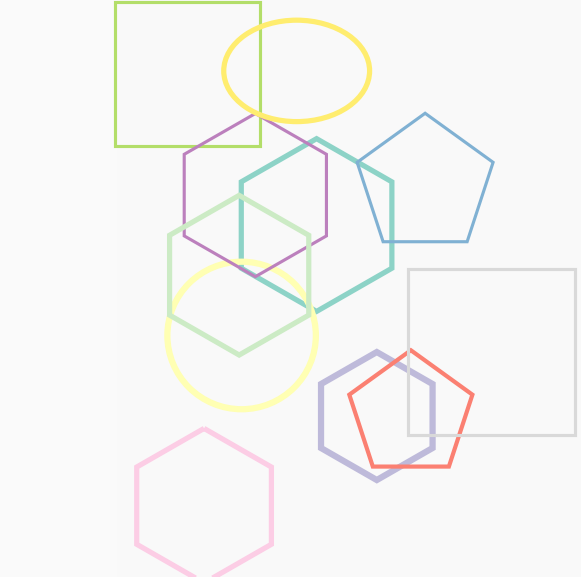[{"shape": "hexagon", "thickness": 2.5, "radius": 0.75, "center": [0.545, 0.609]}, {"shape": "circle", "thickness": 3, "radius": 0.64, "center": [0.416, 0.418]}, {"shape": "hexagon", "thickness": 3, "radius": 0.55, "center": [0.648, 0.279]}, {"shape": "pentagon", "thickness": 2, "radius": 0.56, "center": [0.707, 0.281]}, {"shape": "pentagon", "thickness": 1.5, "radius": 0.61, "center": [0.731, 0.68]}, {"shape": "square", "thickness": 1.5, "radius": 0.62, "center": [0.323, 0.871]}, {"shape": "hexagon", "thickness": 2.5, "radius": 0.67, "center": [0.351, 0.124]}, {"shape": "square", "thickness": 1.5, "radius": 0.72, "center": [0.846, 0.389]}, {"shape": "hexagon", "thickness": 1.5, "radius": 0.71, "center": [0.439, 0.661]}, {"shape": "hexagon", "thickness": 2.5, "radius": 0.69, "center": [0.411, 0.523]}, {"shape": "oval", "thickness": 2.5, "radius": 0.63, "center": [0.51, 0.876]}]